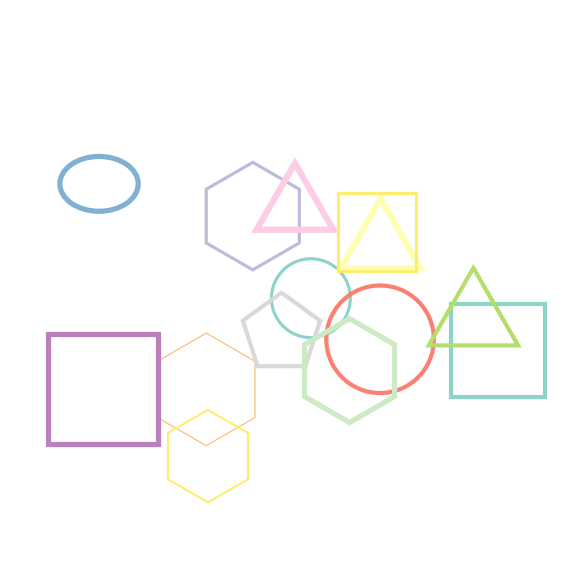[{"shape": "square", "thickness": 2, "radius": 0.41, "center": [0.862, 0.392]}, {"shape": "circle", "thickness": 1.5, "radius": 0.34, "center": [0.538, 0.483]}, {"shape": "triangle", "thickness": 3, "radius": 0.4, "center": [0.659, 0.575]}, {"shape": "hexagon", "thickness": 1.5, "radius": 0.47, "center": [0.438, 0.625]}, {"shape": "circle", "thickness": 2, "radius": 0.47, "center": [0.658, 0.412]}, {"shape": "oval", "thickness": 2.5, "radius": 0.34, "center": [0.171, 0.681]}, {"shape": "hexagon", "thickness": 0.5, "radius": 0.49, "center": [0.357, 0.325]}, {"shape": "triangle", "thickness": 2, "radius": 0.45, "center": [0.82, 0.446]}, {"shape": "triangle", "thickness": 3, "radius": 0.38, "center": [0.511, 0.64]}, {"shape": "pentagon", "thickness": 2, "radius": 0.35, "center": [0.487, 0.422]}, {"shape": "square", "thickness": 2.5, "radius": 0.48, "center": [0.178, 0.326]}, {"shape": "hexagon", "thickness": 2.5, "radius": 0.45, "center": [0.605, 0.357]}, {"shape": "hexagon", "thickness": 1, "radius": 0.4, "center": [0.36, 0.209]}, {"shape": "square", "thickness": 1.5, "radius": 0.34, "center": [0.653, 0.597]}]